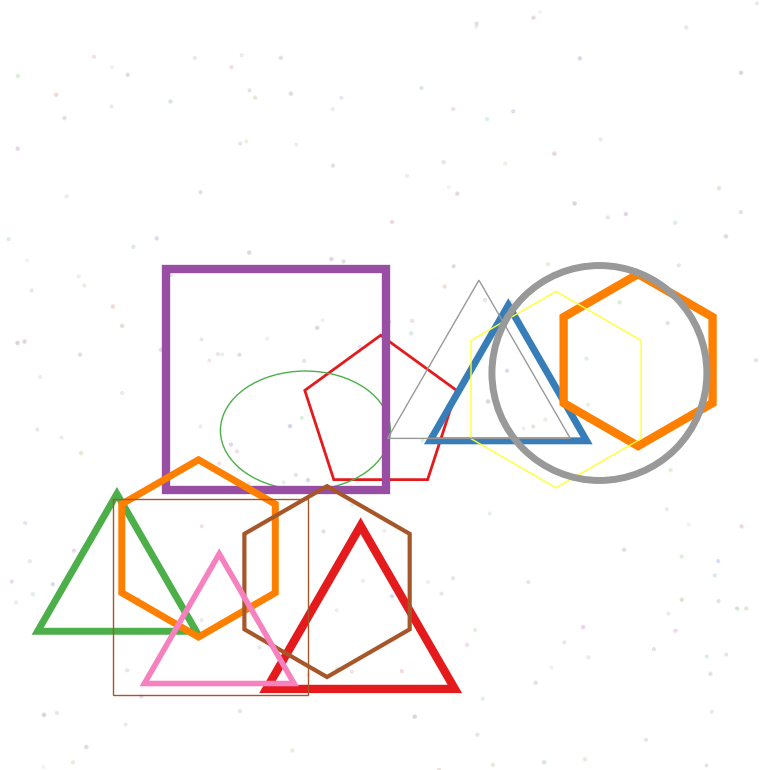[{"shape": "pentagon", "thickness": 1, "radius": 0.52, "center": [0.494, 0.461]}, {"shape": "triangle", "thickness": 3, "radius": 0.71, "center": [0.468, 0.176]}, {"shape": "triangle", "thickness": 2.5, "radius": 0.59, "center": [0.66, 0.486]}, {"shape": "triangle", "thickness": 2.5, "radius": 0.59, "center": [0.152, 0.24]}, {"shape": "oval", "thickness": 0.5, "radius": 0.55, "center": [0.397, 0.441]}, {"shape": "square", "thickness": 3, "radius": 0.72, "center": [0.358, 0.507]}, {"shape": "hexagon", "thickness": 3, "radius": 0.56, "center": [0.829, 0.532]}, {"shape": "hexagon", "thickness": 2.5, "radius": 0.58, "center": [0.258, 0.288]}, {"shape": "hexagon", "thickness": 0.5, "radius": 0.64, "center": [0.722, 0.494]}, {"shape": "square", "thickness": 0.5, "radius": 0.63, "center": [0.273, 0.225]}, {"shape": "hexagon", "thickness": 1.5, "radius": 0.62, "center": [0.425, 0.245]}, {"shape": "triangle", "thickness": 2, "radius": 0.56, "center": [0.285, 0.168]}, {"shape": "circle", "thickness": 2.5, "radius": 0.7, "center": [0.778, 0.516]}, {"shape": "triangle", "thickness": 0.5, "radius": 0.68, "center": [0.622, 0.499]}]